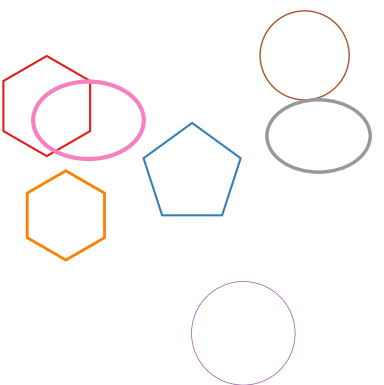[{"shape": "hexagon", "thickness": 1.5, "radius": 0.65, "center": [0.121, 0.725]}, {"shape": "pentagon", "thickness": 1.5, "radius": 0.66, "center": [0.499, 0.548]}, {"shape": "circle", "thickness": 0.5, "radius": 0.67, "center": [0.632, 0.134]}, {"shape": "hexagon", "thickness": 2, "radius": 0.58, "center": [0.171, 0.441]}, {"shape": "circle", "thickness": 1, "radius": 0.58, "center": [0.791, 0.856]}, {"shape": "oval", "thickness": 3, "radius": 0.72, "center": [0.23, 0.688]}, {"shape": "oval", "thickness": 2.5, "radius": 0.67, "center": [0.827, 0.647]}]